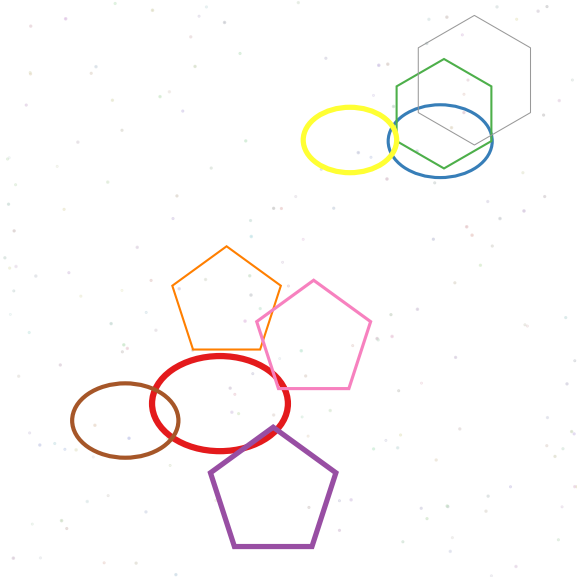[{"shape": "oval", "thickness": 3, "radius": 0.59, "center": [0.381, 0.3]}, {"shape": "oval", "thickness": 1.5, "radius": 0.45, "center": [0.762, 0.755]}, {"shape": "hexagon", "thickness": 1, "radius": 0.47, "center": [0.769, 0.802]}, {"shape": "pentagon", "thickness": 2.5, "radius": 0.57, "center": [0.473, 0.145]}, {"shape": "pentagon", "thickness": 1, "radius": 0.49, "center": [0.392, 0.474]}, {"shape": "oval", "thickness": 2.5, "radius": 0.4, "center": [0.606, 0.757]}, {"shape": "oval", "thickness": 2, "radius": 0.46, "center": [0.217, 0.271]}, {"shape": "pentagon", "thickness": 1.5, "radius": 0.52, "center": [0.543, 0.41]}, {"shape": "hexagon", "thickness": 0.5, "radius": 0.56, "center": [0.821, 0.86]}]